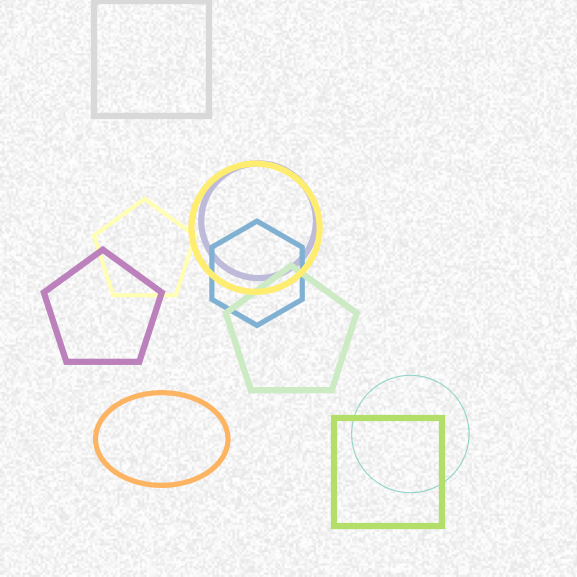[{"shape": "circle", "thickness": 0.5, "radius": 0.51, "center": [0.711, 0.248]}, {"shape": "pentagon", "thickness": 2, "radius": 0.46, "center": [0.25, 0.562]}, {"shape": "circle", "thickness": 3, "radius": 0.5, "center": [0.448, 0.617]}, {"shape": "hexagon", "thickness": 2.5, "radius": 0.45, "center": [0.445, 0.526]}, {"shape": "oval", "thickness": 2.5, "radius": 0.57, "center": [0.28, 0.239]}, {"shape": "square", "thickness": 3, "radius": 0.47, "center": [0.671, 0.182]}, {"shape": "square", "thickness": 3, "radius": 0.5, "center": [0.263, 0.897]}, {"shape": "pentagon", "thickness": 3, "radius": 0.54, "center": [0.178, 0.459]}, {"shape": "pentagon", "thickness": 3, "radius": 0.6, "center": [0.504, 0.42]}, {"shape": "circle", "thickness": 3, "radius": 0.55, "center": [0.442, 0.605]}]